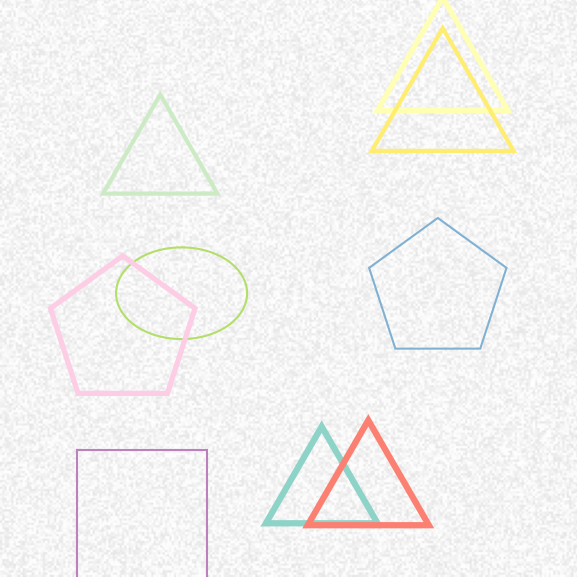[{"shape": "triangle", "thickness": 3, "radius": 0.56, "center": [0.557, 0.149]}, {"shape": "triangle", "thickness": 2.5, "radius": 0.65, "center": [0.767, 0.873]}, {"shape": "triangle", "thickness": 3, "radius": 0.61, "center": [0.638, 0.15]}, {"shape": "pentagon", "thickness": 1, "radius": 0.63, "center": [0.758, 0.497]}, {"shape": "oval", "thickness": 1, "radius": 0.57, "center": [0.314, 0.491]}, {"shape": "pentagon", "thickness": 2.5, "radius": 0.66, "center": [0.212, 0.424]}, {"shape": "square", "thickness": 1, "radius": 0.56, "center": [0.246, 0.108]}, {"shape": "triangle", "thickness": 2, "radius": 0.57, "center": [0.277, 0.721]}, {"shape": "triangle", "thickness": 2, "radius": 0.71, "center": [0.767, 0.809]}]